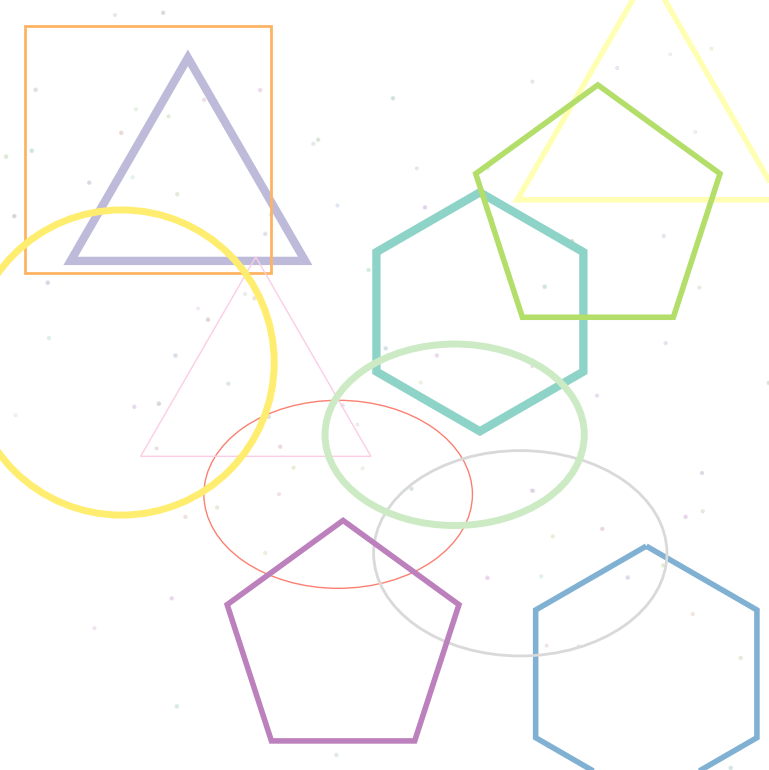[{"shape": "hexagon", "thickness": 3, "radius": 0.78, "center": [0.623, 0.595]}, {"shape": "triangle", "thickness": 2, "radius": 0.99, "center": [0.842, 0.839]}, {"shape": "triangle", "thickness": 3, "radius": 0.88, "center": [0.244, 0.749]}, {"shape": "oval", "thickness": 0.5, "radius": 0.87, "center": [0.439, 0.358]}, {"shape": "hexagon", "thickness": 2, "radius": 0.83, "center": [0.839, 0.125]}, {"shape": "square", "thickness": 1, "radius": 0.8, "center": [0.192, 0.806]}, {"shape": "pentagon", "thickness": 2, "radius": 0.83, "center": [0.776, 0.723]}, {"shape": "triangle", "thickness": 0.5, "radius": 0.86, "center": [0.332, 0.494]}, {"shape": "oval", "thickness": 1, "radius": 0.95, "center": [0.676, 0.281]}, {"shape": "pentagon", "thickness": 2, "radius": 0.79, "center": [0.446, 0.166]}, {"shape": "oval", "thickness": 2.5, "radius": 0.84, "center": [0.59, 0.435]}, {"shape": "circle", "thickness": 2.5, "radius": 0.99, "center": [0.158, 0.529]}]